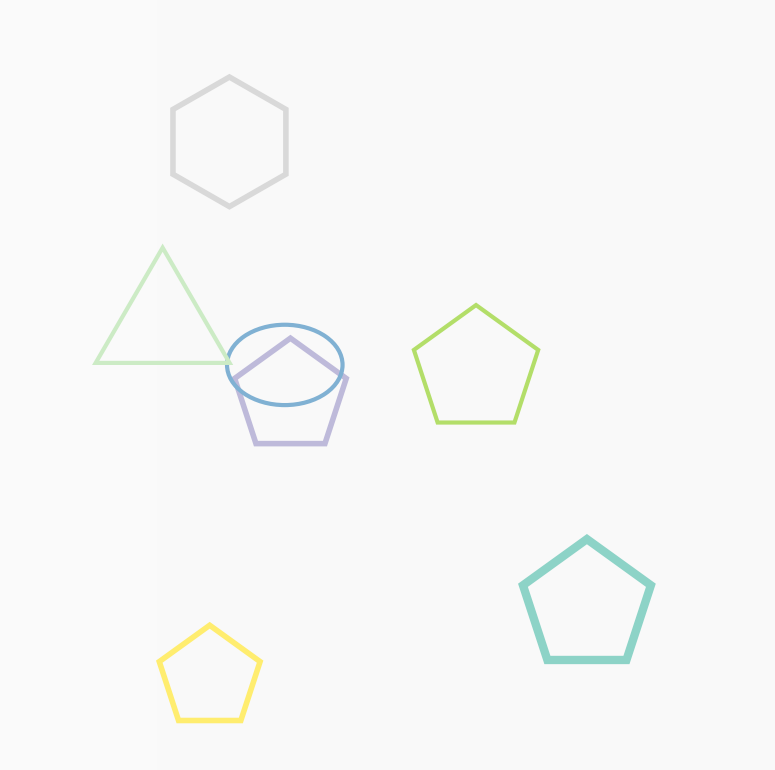[{"shape": "pentagon", "thickness": 3, "radius": 0.43, "center": [0.757, 0.213]}, {"shape": "pentagon", "thickness": 2, "radius": 0.38, "center": [0.375, 0.485]}, {"shape": "oval", "thickness": 1.5, "radius": 0.37, "center": [0.367, 0.526]}, {"shape": "pentagon", "thickness": 1.5, "radius": 0.42, "center": [0.614, 0.519]}, {"shape": "hexagon", "thickness": 2, "radius": 0.42, "center": [0.296, 0.816]}, {"shape": "triangle", "thickness": 1.5, "radius": 0.5, "center": [0.21, 0.579]}, {"shape": "pentagon", "thickness": 2, "radius": 0.34, "center": [0.271, 0.12]}]